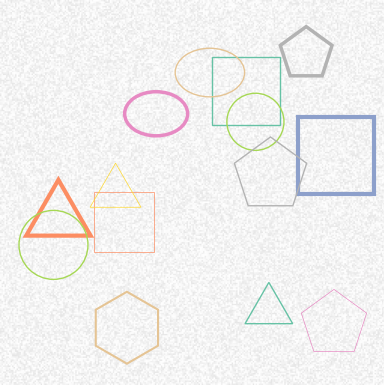[{"shape": "triangle", "thickness": 1, "radius": 0.36, "center": [0.698, 0.195]}, {"shape": "square", "thickness": 1, "radius": 0.44, "center": [0.638, 0.763]}, {"shape": "square", "thickness": 0.5, "radius": 0.39, "center": [0.321, 0.423]}, {"shape": "triangle", "thickness": 3, "radius": 0.48, "center": [0.152, 0.436]}, {"shape": "square", "thickness": 3, "radius": 0.5, "center": [0.872, 0.596]}, {"shape": "pentagon", "thickness": 0.5, "radius": 0.45, "center": [0.868, 0.159]}, {"shape": "oval", "thickness": 2.5, "radius": 0.41, "center": [0.406, 0.705]}, {"shape": "circle", "thickness": 1, "radius": 0.37, "center": [0.663, 0.684]}, {"shape": "circle", "thickness": 1, "radius": 0.45, "center": [0.139, 0.364]}, {"shape": "triangle", "thickness": 0.5, "radius": 0.38, "center": [0.3, 0.5]}, {"shape": "oval", "thickness": 1, "radius": 0.45, "center": [0.545, 0.812]}, {"shape": "hexagon", "thickness": 1.5, "radius": 0.47, "center": [0.33, 0.149]}, {"shape": "pentagon", "thickness": 1, "radius": 0.49, "center": [0.703, 0.545]}, {"shape": "pentagon", "thickness": 2.5, "radius": 0.35, "center": [0.795, 0.86]}]